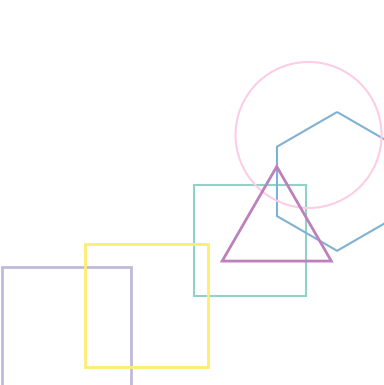[{"shape": "square", "thickness": 1.5, "radius": 0.73, "center": [0.65, 0.375]}, {"shape": "square", "thickness": 2, "radius": 0.84, "center": [0.173, 0.138]}, {"shape": "hexagon", "thickness": 1.5, "radius": 0.9, "center": [0.876, 0.529]}, {"shape": "circle", "thickness": 1.5, "radius": 0.95, "center": [0.801, 0.649]}, {"shape": "triangle", "thickness": 2, "radius": 0.82, "center": [0.719, 0.404]}, {"shape": "square", "thickness": 2, "radius": 0.8, "center": [0.38, 0.207]}]